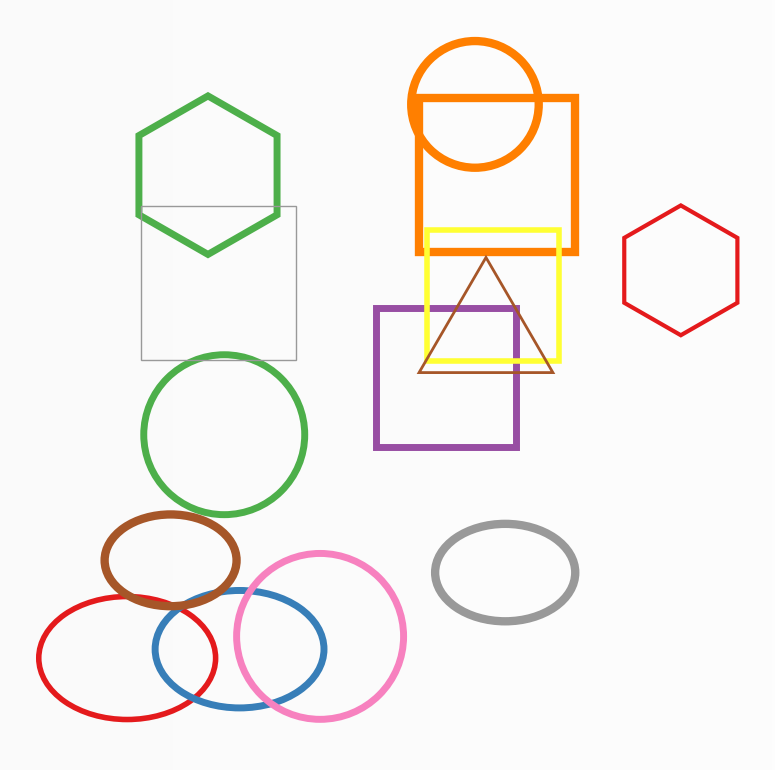[{"shape": "oval", "thickness": 2, "radius": 0.57, "center": [0.164, 0.145]}, {"shape": "hexagon", "thickness": 1.5, "radius": 0.42, "center": [0.878, 0.649]}, {"shape": "oval", "thickness": 2.5, "radius": 0.54, "center": [0.309, 0.157]}, {"shape": "circle", "thickness": 2.5, "radius": 0.52, "center": [0.289, 0.435]}, {"shape": "hexagon", "thickness": 2.5, "radius": 0.51, "center": [0.268, 0.772]}, {"shape": "square", "thickness": 2.5, "radius": 0.45, "center": [0.576, 0.51]}, {"shape": "circle", "thickness": 3, "radius": 0.41, "center": [0.613, 0.864]}, {"shape": "square", "thickness": 3, "radius": 0.5, "center": [0.641, 0.773]}, {"shape": "square", "thickness": 2, "radius": 0.43, "center": [0.636, 0.616]}, {"shape": "oval", "thickness": 3, "radius": 0.43, "center": [0.22, 0.272]}, {"shape": "triangle", "thickness": 1, "radius": 0.5, "center": [0.627, 0.566]}, {"shape": "circle", "thickness": 2.5, "radius": 0.54, "center": [0.413, 0.174]}, {"shape": "square", "thickness": 0.5, "radius": 0.5, "center": [0.282, 0.633]}, {"shape": "oval", "thickness": 3, "radius": 0.45, "center": [0.652, 0.256]}]